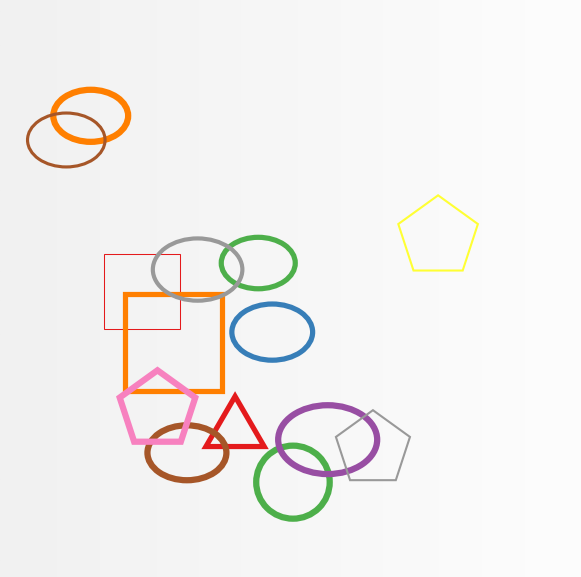[{"shape": "square", "thickness": 0.5, "radius": 0.32, "center": [0.244, 0.495]}, {"shape": "triangle", "thickness": 2.5, "radius": 0.29, "center": [0.404, 0.255]}, {"shape": "oval", "thickness": 2.5, "radius": 0.35, "center": [0.468, 0.424]}, {"shape": "oval", "thickness": 2.5, "radius": 0.32, "center": [0.444, 0.544]}, {"shape": "circle", "thickness": 3, "radius": 0.32, "center": [0.504, 0.164]}, {"shape": "oval", "thickness": 3, "radius": 0.43, "center": [0.564, 0.238]}, {"shape": "oval", "thickness": 3, "radius": 0.32, "center": [0.156, 0.799]}, {"shape": "square", "thickness": 2.5, "radius": 0.42, "center": [0.298, 0.406]}, {"shape": "pentagon", "thickness": 1, "radius": 0.36, "center": [0.754, 0.589]}, {"shape": "oval", "thickness": 3, "radius": 0.34, "center": [0.322, 0.215]}, {"shape": "oval", "thickness": 1.5, "radius": 0.33, "center": [0.114, 0.757]}, {"shape": "pentagon", "thickness": 3, "radius": 0.34, "center": [0.271, 0.29]}, {"shape": "pentagon", "thickness": 1, "radius": 0.33, "center": [0.642, 0.222]}, {"shape": "oval", "thickness": 2, "radius": 0.39, "center": [0.34, 0.532]}]